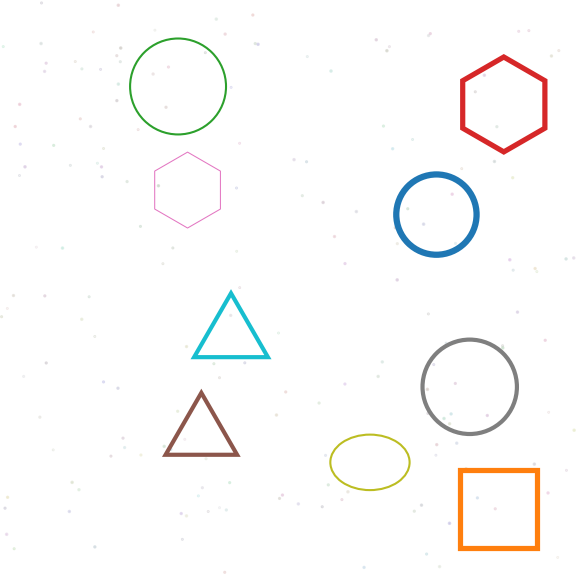[{"shape": "circle", "thickness": 3, "radius": 0.35, "center": [0.756, 0.628]}, {"shape": "square", "thickness": 2.5, "radius": 0.34, "center": [0.863, 0.118]}, {"shape": "circle", "thickness": 1, "radius": 0.42, "center": [0.308, 0.849]}, {"shape": "hexagon", "thickness": 2.5, "radius": 0.41, "center": [0.872, 0.818]}, {"shape": "triangle", "thickness": 2, "radius": 0.36, "center": [0.349, 0.247]}, {"shape": "hexagon", "thickness": 0.5, "radius": 0.33, "center": [0.325, 0.67]}, {"shape": "circle", "thickness": 2, "radius": 0.41, "center": [0.813, 0.329]}, {"shape": "oval", "thickness": 1, "radius": 0.34, "center": [0.641, 0.199]}, {"shape": "triangle", "thickness": 2, "radius": 0.37, "center": [0.4, 0.418]}]